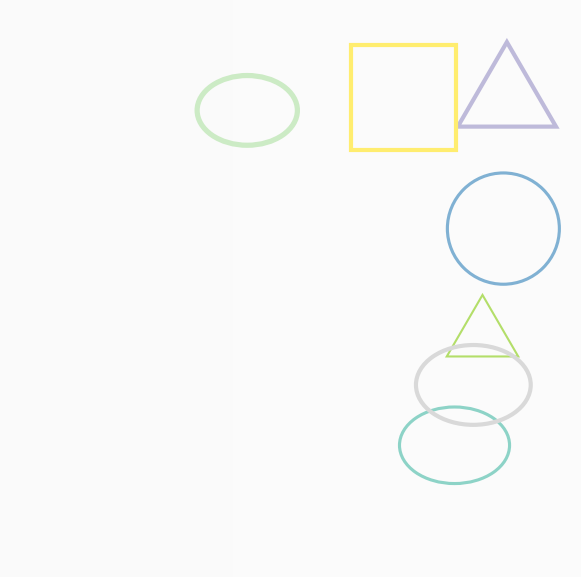[{"shape": "oval", "thickness": 1.5, "radius": 0.47, "center": [0.782, 0.228]}, {"shape": "triangle", "thickness": 2, "radius": 0.49, "center": [0.872, 0.829]}, {"shape": "circle", "thickness": 1.5, "radius": 0.48, "center": [0.866, 0.603]}, {"shape": "triangle", "thickness": 1, "radius": 0.35, "center": [0.83, 0.417]}, {"shape": "oval", "thickness": 2, "radius": 0.49, "center": [0.814, 0.333]}, {"shape": "oval", "thickness": 2.5, "radius": 0.43, "center": [0.425, 0.808]}, {"shape": "square", "thickness": 2, "radius": 0.46, "center": [0.694, 0.83]}]